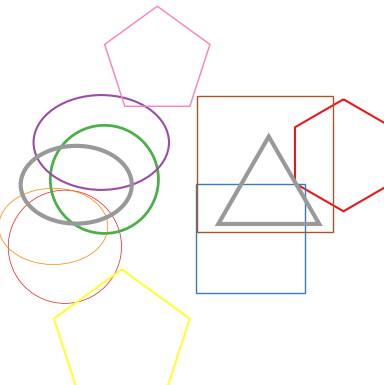[{"shape": "hexagon", "thickness": 1.5, "radius": 0.73, "center": [0.892, 0.597]}, {"shape": "circle", "thickness": 0.5, "radius": 0.74, "center": [0.169, 0.359]}, {"shape": "square", "thickness": 1, "radius": 0.71, "center": [0.65, 0.38]}, {"shape": "circle", "thickness": 2, "radius": 0.7, "center": [0.271, 0.534]}, {"shape": "oval", "thickness": 1.5, "radius": 0.88, "center": [0.263, 0.63]}, {"shape": "oval", "thickness": 0.5, "radius": 0.71, "center": [0.138, 0.412]}, {"shape": "pentagon", "thickness": 1.5, "radius": 0.93, "center": [0.316, 0.115]}, {"shape": "square", "thickness": 1, "radius": 0.88, "center": [0.688, 0.574]}, {"shape": "pentagon", "thickness": 1, "radius": 0.72, "center": [0.409, 0.84]}, {"shape": "triangle", "thickness": 3, "radius": 0.76, "center": [0.698, 0.494]}, {"shape": "oval", "thickness": 3, "radius": 0.72, "center": [0.198, 0.52]}]